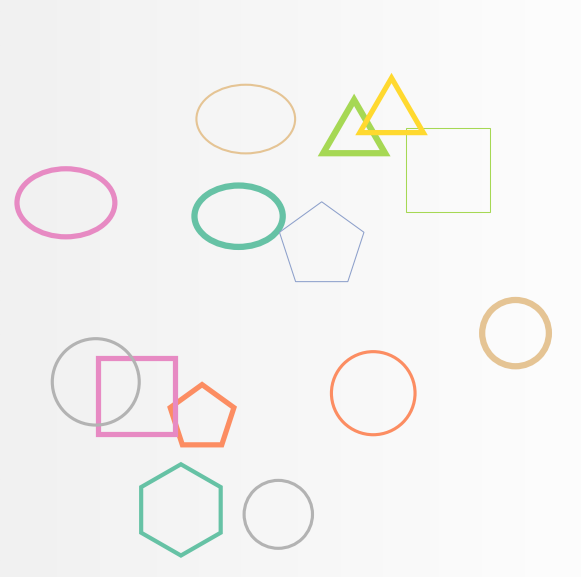[{"shape": "oval", "thickness": 3, "radius": 0.38, "center": [0.41, 0.625]}, {"shape": "hexagon", "thickness": 2, "radius": 0.39, "center": [0.311, 0.116]}, {"shape": "circle", "thickness": 1.5, "radius": 0.36, "center": [0.642, 0.318]}, {"shape": "pentagon", "thickness": 2.5, "radius": 0.29, "center": [0.348, 0.275]}, {"shape": "pentagon", "thickness": 0.5, "radius": 0.38, "center": [0.553, 0.573]}, {"shape": "square", "thickness": 2.5, "radius": 0.33, "center": [0.235, 0.313]}, {"shape": "oval", "thickness": 2.5, "radius": 0.42, "center": [0.113, 0.648]}, {"shape": "square", "thickness": 0.5, "radius": 0.36, "center": [0.77, 0.705]}, {"shape": "triangle", "thickness": 3, "radius": 0.31, "center": [0.609, 0.765]}, {"shape": "triangle", "thickness": 2.5, "radius": 0.32, "center": [0.674, 0.801]}, {"shape": "oval", "thickness": 1, "radius": 0.42, "center": [0.423, 0.793]}, {"shape": "circle", "thickness": 3, "radius": 0.29, "center": [0.887, 0.422]}, {"shape": "circle", "thickness": 1.5, "radius": 0.37, "center": [0.165, 0.338]}, {"shape": "circle", "thickness": 1.5, "radius": 0.29, "center": [0.479, 0.108]}]